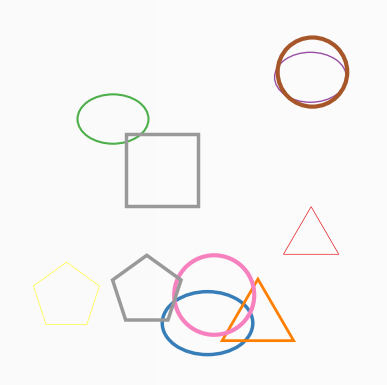[{"shape": "triangle", "thickness": 0.5, "radius": 0.41, "center": [0.803, 0.381]}, {"shape": "oval", "thickness": 2.5, "radius": 0.58, "center": [0.536, 0.161]}, {"shape": "oval", "thickness": 1.5, "radius": 0.46, "center": [0.292, 0.691]}, {"shape": "oval", "thickness": 1, "radius": 0.46, "center": [0.801, 0.799]}, {"shape": "triangle", "thickness": 2, "radius": 0.53, "center": [0.666, 0.168]}, {"shape": "pentagon", "thickness": 0.5, "radius": 0.45, "center": [0.171, 0.23]}, {"shape": "circle", "thickness": 3, "radius": 0.45, "center": [0.806, 0.813]}, {"shape": "circle", "thickness": 3, "radius": 0.52, "center": [0.553, 0.234]}, {"shape": "pentagon", "thickness": 2.5, "radius": 0.46, "center": [0.379, 0.244]}, {"shape": "square", "thickness": 2.5, "radius": 0.46, "center": [0.417, 0.558]}]